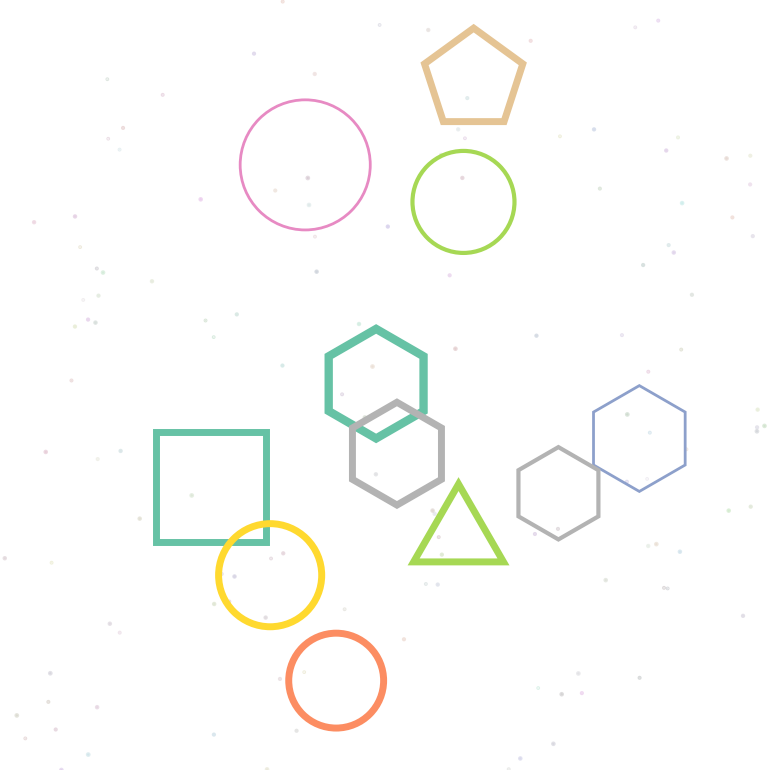[{"shape": "square", "thickness": 2.5, "radius": 0.36, "center": [0.274, 0.367]}, {"shape": "hexagon", "thickness": 3, "radius": 0.36, "center": [0.488, 0.502]}, {"shape": "circle", "thickness": 2.5, "radius": 0.31, "center": [0.437, 0.116]}, {"shape": "hexagon", "thickness": 1, "radius": 0.34, "center": [0.83, 0.43]}, {"shape": "circle", "thickness": 1, "radius": 0.42, "center": [0.396, 0.786]}, {"shape": "circle", "thickness": 1.5, "radius": 0.33, "center": [0.602, 0.738]}, {"shape": "triangle", "thickness": 2.5, "radius": 0.34, "center": [0.596, 0.304]}, {"shape": "circle", "thickness": 2.5, "radius": 0.33, "center": [0.351, 0.253]}, {"shape": "pentagon", "thickness": 2.5, "radius": 0.34, "center": [0.615, 0.896]}, {"shape": "hexagon", "thickness": 2.5, "radius": 0.33, "center": [0.516, 0.411]}, {"shape": "hexagon", "thickness": 1.5, "radius": 0.3, "center": [0.725, 0.359]}]